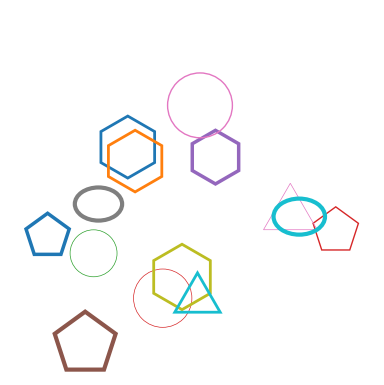[{"shape": "pentagon", "thickness": 2.5, "radius": 0.29, "center": [0.124, 0.387]}, {"shape": "hexagon", "thickness": 2, "radius": 0.4, "center": [0.332, 0.618]}, {"shape": "hexagon", "thickness": 2, "radius": 0.4, "center": [0.351, 0.582]}, {"shape": "circle", "thickness": 0.5, "radius": 0.3, "center": [0.243, 0.342]}, {"shape": "circle", "thickness": 0.5, "radius": 0.38, "center": [0.423, 0.226]}, {"shape": "pentagon", "thickness": 1, "radius": 0.31, "center": [0.872, 0.401]}, {"shape": "hexagon", "thickness": 2.5, "radius": 0.35, "center": [0.56, 0.592]}, {"shape": "pentagon", "thickness": 3, "radius": 0.42, "center": [0.221, 0.107]}, {"shape": "triangle", "thickness": 0.5, "radius": 0.4, "center": [0.754, 0.444]}, {"shape": "circle", "thickness": 1, "radius": 0.42, "center": [0.519, 0.726]}, {"shape": "oval", "thickness": 3, "radius": 0.31, "center": [0.256, 0.47]}, {"shape": "hexagon", "thickness": 2, "radius": 0.42, "center": [0.473, 0.281]}, {"shape": "oval", "thickness": 3, "radius": 0.33, "center": [0.777, 0.437]}, {"shape": "triangle", "thickness": 2, "radius": 0.34, "center": [0.513, 0.223]}]